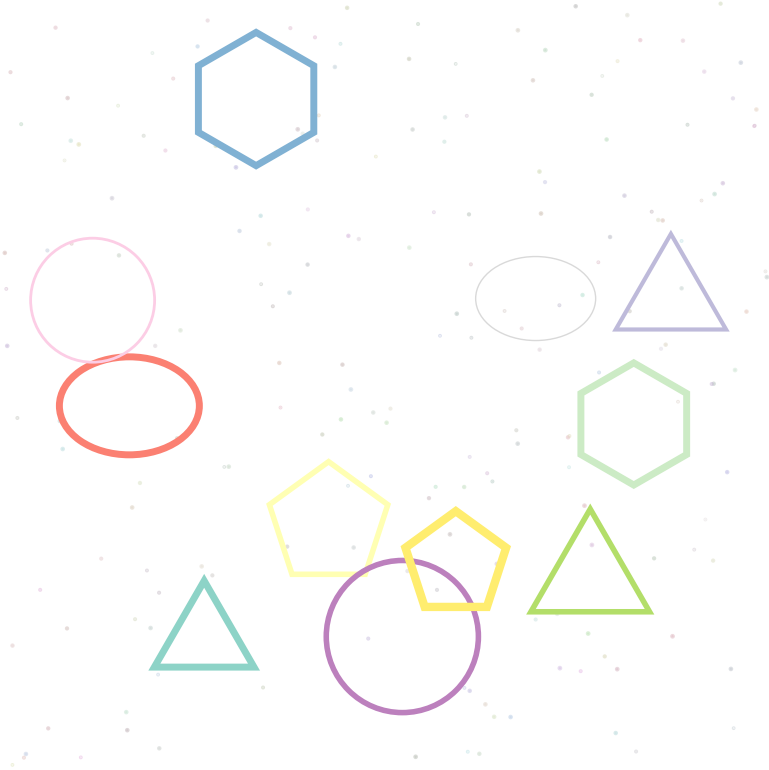[{"shape": "triangle", "thickness": 2.5, "radius": 0.37, "center": [0.265, 0.171]}, {"shape": "pentagon", "thickness": 2, "radius": 0.4, "center": [0.427, 0.32]}, {"shape": "triangle", "thickness": 1.5, "radius": 0.41, "center": [0.871, 0.613]}, {"shape": "oval", "thickness": 2.5, "radius": 0.45, "center": [0.168, 0.473]}, {"shape": "hexagon", "thickness": 2.5, "radius": 0.43, "center": [0.333, 0.871]}, {"shape": "triangle", "thickness": 2, "radius": 0.44, "center": [0.767, 0.25]}, {"shape": "circle", "thickness": 1, "radius": 0.4, "center": [0.12, 0.61]}, {"shape": "oval", "thickness": 0.5, "radius": 0.39, "center": [0.696, 0.612]}, {"shape": "circle", "thickness": 2, "radius": 0.49, "center": [0.523, 0.173]}, {"shape": "hexagon", "thickness": 2.5, "radius": 0.4, "center": [0.823, 0.449]}, {"shape": "pentagon", "thickness": 3, "radius": 0.34, "center": [0.592, 0.267]}]